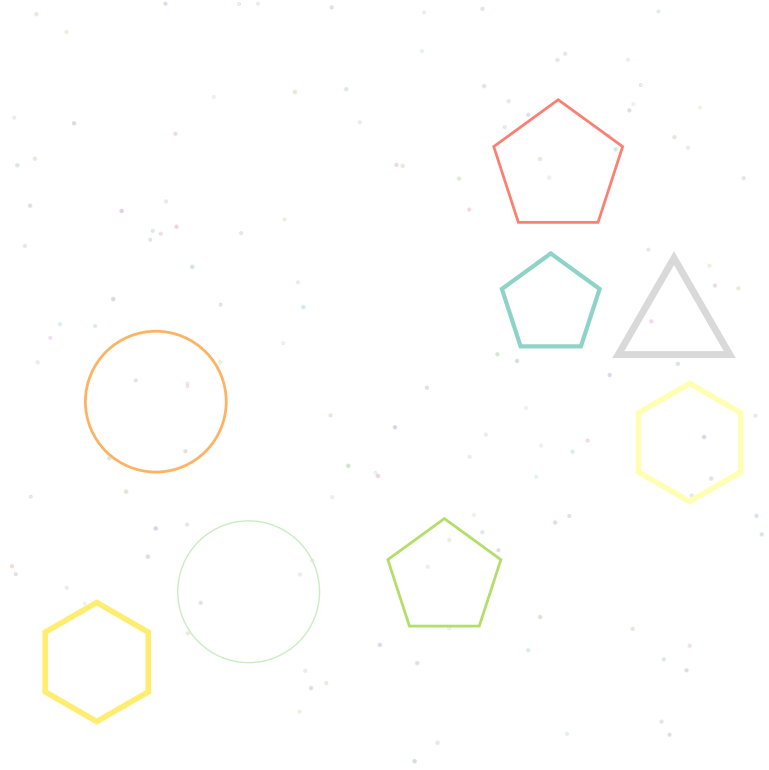[{"shape": "pentagon", "thickness": 1.5, "radius": 0.33, "center": [0.715, 0.604]}, {"shape": "hexagon", "thickness": 2, "radius": 0.38, "center": [0.896, 0.425]}, {"shape": "pentagon", "thickness": 1, "radius": 0.44, "center": [0.725, 0.782]}, {"shape": "circle", "thickness": 1, "radius": 0.46, "center": [0.202, 0.478]}, {"shape": "pentagon", "thickness": 1, "radius": 0.39, "center": [0.577, 0.249]}, {"shape": "triangle", "thickness": 2.5, "radius": 0.42, "center": [0.875, 0.581]}, {"shape": "circle", "thickness": 0.5, "radius": 0.46, "center": [0.323, 0.232]}, {"shape": "hexagon", "thickness": 2, "radius": 0.39, "center": [0.126, 0.14]}]